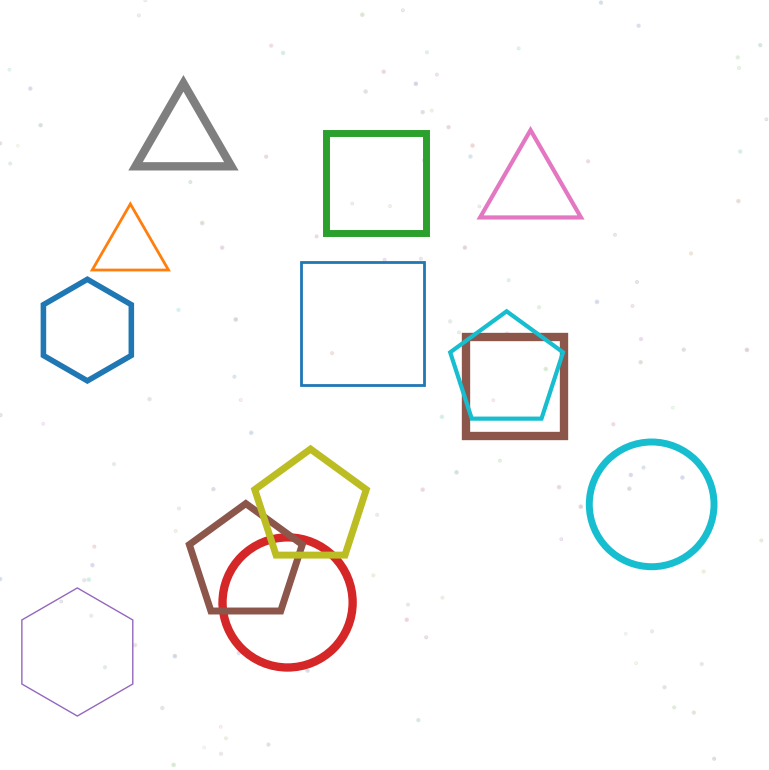[{"shape": "hexagon", "thickness": 2, "radius": 0.33, "center": [0.113, 0.571]}, {"shape": "square", "thickness": 1, "radius": 0.4, "center": [0.471, 0.58]}, {"shape": "triangle", "thickness": 1, "radius": 0.29, "center": [0.169, 0.678]}, {"shape": "square", "thickness": 2.5, "radius": 0.33, "center": [0.488, 0.762]}, {"shape": "circle", "thickness": 3, "radius": 0.42, "center": [0.373, 0.218]}, {"shape": "hexagon", "thickness": 0.5, "radius": 0.42, "center": [0.1, 0.153]}, {"shape": "pentagon", "thickness": 2.5, "radius": 0.39, "center": [0.319, 0.269]}, {"shape": "square", "thickness": 3, "radius": 0.32, "center": [0.669, 0.498]}, {"shape": "triangle", "thickness": 1.5, "radius": 0.38, "center": [0.689, 0.755]}, {"shape": "triangle", "thickness": 3, "radius": 0.36, "center": [0.238, 0.82]}, {"shape": "pentagon", "thickness": 2.5, "radius": 0.38, "center": [0.403, 0.341]}, {"shape": "pentagon", "thickness": 1.5, "radius": 0.39, "center": [0.658, 0.519]}, {"shape": "circle", "thickness": 2.5, "radius": 0.4, "center": [0.846, 0.345]}]